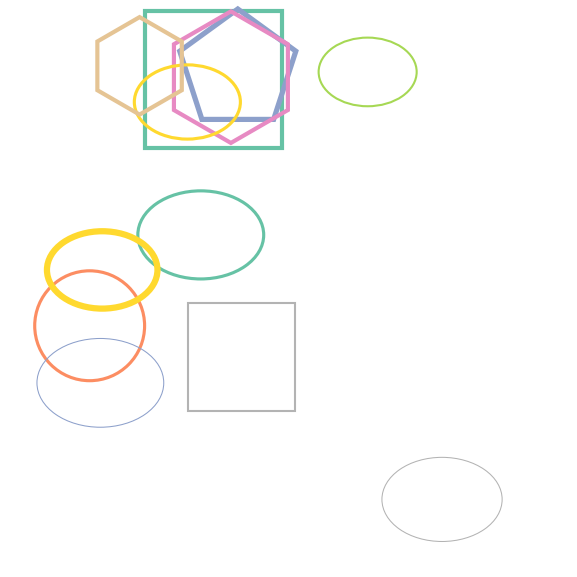[{"shape": "square", "thickness": 2, "radius": 0.59, "center": [0.37, 0.861]}, {"shape": "oval", "thickness": 1.5, "radius": 0.54, "center": [0.348, 0.592]}, {"shape": "circle", "thickness": 1.5, "radius": 0.48, "center": [0.155, 0.435]}, {"shape": "oval", "thickness": 0.5, "radius": 0.55, "center": [0.174, 0.336]}, {"shape": "pentagon", "thickness": 2.5, "radius": 0.53, "center": [0.412, 0.878]}, {"shape": "hexagon", "thickness": 2, "radius": 0.57, "center": [0.4, 0.866]}, {"shape": "oval", "thickness": 1, "radius": 0.42, "center": [0.637, 0.875]}, {"shape": "oval", "thickness": 1.5, "radius": 0.46, "center": [0.324, 0.823]}, {"shape": "oval", "thickness": 3, "radius": 0.48, "center": [0.177, 0.532]}, {"shape": "hexagon", "thickness": 2, "radius": 0.42, "center": [0.242, 0.885]}, {"shape": "square", "thickness": 1, "radius": 0.46, "center": [0.419, 0.381]}, {"shape": "oval", "thickness": 0.5, "radius": 0.52, "center": [0.765, 0.134]}]